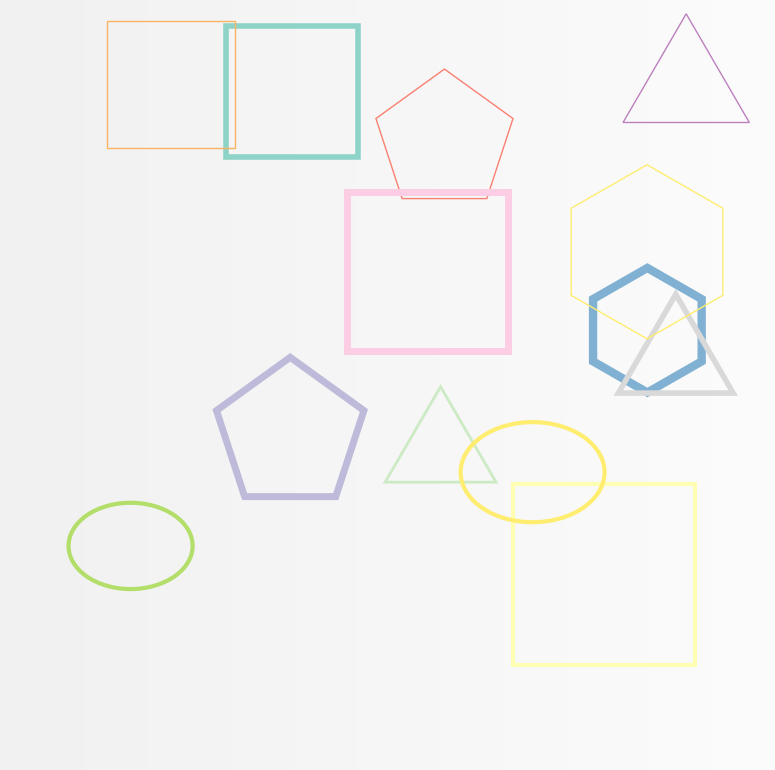[{"shape": "square", "thickness": 2, "radius": 0.43, "center": [0.377, 0.881]}, {"shape": "square", "thickness": 1.5, "radius": 0.59, "center": [0.779, 0.254]}, {"shape": "pentagon", "thickness": 2.5, "radius": 0.5, "center": [0.374, 0.436]}, {"shape": "pentagon", "thickness": 0.5, "radius": 0.46, "center": [0.574, 0.817]}, {"shape": "hexagon", "thickness": 3, "radius": 0.4, "center": [0.835, 0.571]}, {"shape": "square", "thickness": 0.5, "radius": 0.41, "center": [0.221, 0.89]}, {"shape": "oval", "thickness": 1.5, "radius": 0.4, "center": [0.168, 0.291]}, {"shape": "square", "thickness": 2.5, "radius": 0.52, "center": [0.552, 0.647]}, {"shape": "triangle", "thickness": 2, "radius": 0.43, "center": [0.872, 0.532]}, {"shape": "triangle", "thickness": 0.5, "radius": 0.47, "center": [0.885, 0.888]}, {"shape": "triangle", "thickness": 1, "radius": 0.41, "center": [0.568, 0.415]}, {"shape": "oval", "thickness": 1.5, "radius": 0.46, "center": [0.687, 0.387]}, {"shape": "hexagon", "thickness": 0.5, "radius": 0.57, "center": [0.835, 0.673]}]